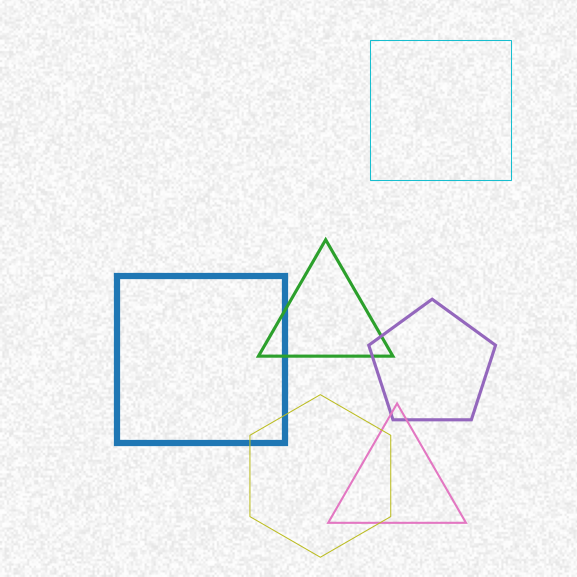[{"shape": "square", "thickness": 3, "radius": 0.72, "center": [0.348, 0.377]}, {"shape": "triangle", "thickness": 1.5, "radius": 0.67, "center": [0.564, 0.45]}, {"shape": "pentagon", "thickness": 1.5, "radius": 0.58, "center": [0.748, 0.366]}, {"shape": "triangle", "thickness": 1, "radius": 0.69, "center": [0.688, 0.163]}, {"shape": "hexagon", "thickness": 0.5, "radius": 0.7, "center": [0.555, 0.175]}, {"shape": "square", "thickness": 0.5, "radius": 0.61, "center": [0.763, 0.808]}]